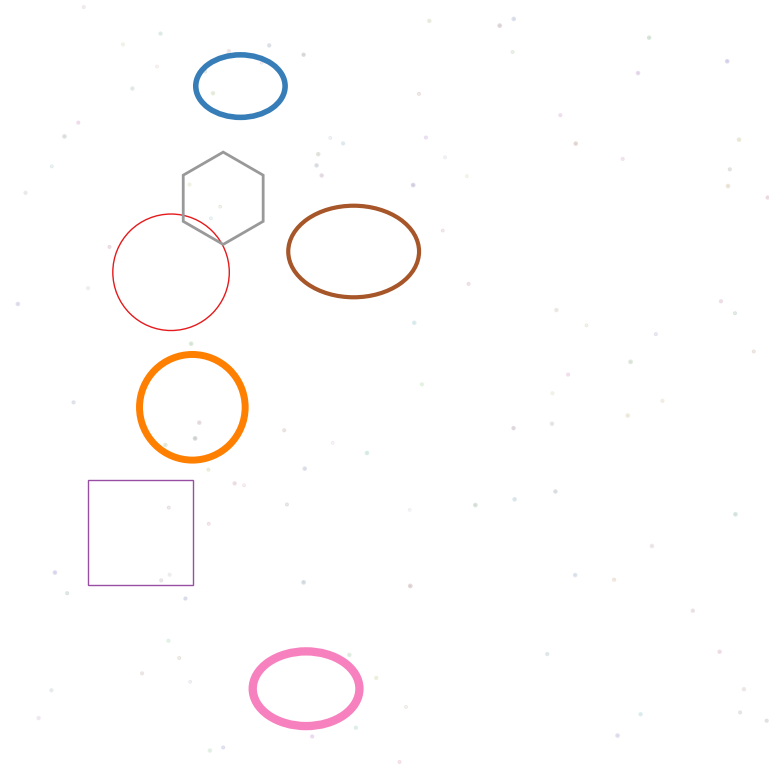[{"shape": "circle", "thickness": 0.5, "radius": 0.38, "center": [0.222, 0.646]}, {"shape": "oval", "thickness": 2, "radius": 0.29, "center": [0.312, 0.888]}, {"shape": "square", "thickness": 0.5, "radius": 0.34, "center": [0.183, 0.309]}, {"shape": "circle", "thickness": 2.5, "radius": 0.34, "center": [0.25, 0.471]}, {"shape": "oval", "thickness": 1.5, "radius": 0.42, "center": [0.459, 0.673]}, {"shape": "oval", "thickness": 3, "radius": 0.35, "center": [0.398, 0.106]}, {"shape": "hexagon", "thickness": 1, "radius": 0.3, "center": [0.29, 0.743]}]